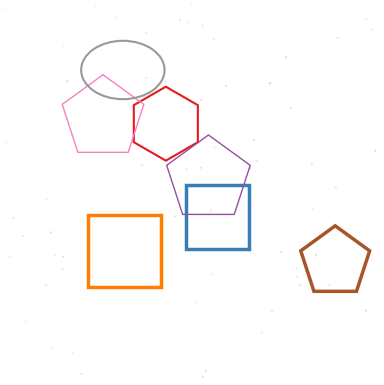[{"shape": "hexagon", "thickness": 1.5, "radius": 0.48, "center": [0.431, 0.679]}, {"shape": "square", "thickness": 2.5, "radius": 0.41, "center": [0.565, 0.437]}, {"shape": "pentagon", "thickness": 1, "radius": 0.57, "center": [0.541, 0.535]}, {"shape": "square", "thickness": 2.5, "radius": 0.47, "center": [0.323, 0.349]}, {"shape": "pentagon", "thickness": 2.5, "radius": 0.47, "center": [0.871, 0.319]}, {"shape": "pentagon", "thickness": 1, "radius": 0.56, "center": [0.268, 0.694]}, {"shape": "oval", "thickness": 1.5, "radius": 0.54, "center": [0.319, 0.818]}]